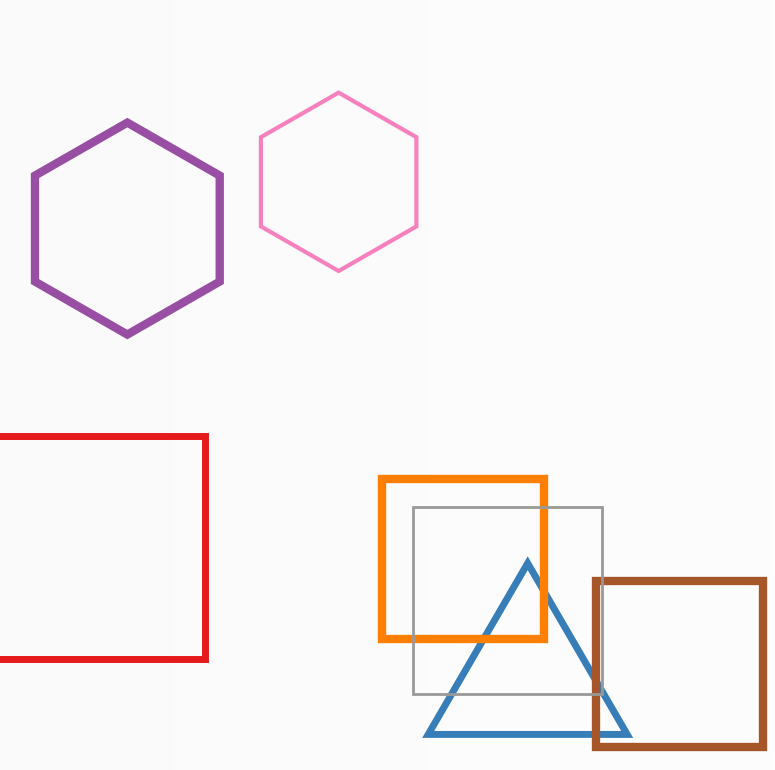[{"shape": "square", "thickness": 2.5, "radius": 0.72, "center": [0.119, 0.289]}, {"shape": "triangle", "thickness": 2.5, "radius": 0.74, "center": [0.681, 0.12]}, {"shape": "hexagon", "thickness": 3, "radius": 0.69, "center": [0.164, 0.703]}, {"shape": "square", "thickness": 3, "radius": 0.52, "center": [0.597, 0.274]}, {"shape": "square", "thickness": 3, "radius": 0.54, "center": [0.877, 0.137]}, {"shape": "hexagon", "thickness": 1.5, "radius": 0.58, "center": [0.437, 0.764]}, {"shape": "square", "thickness": 1, "radius": 0.61, "center": [0.655, 0.22]}]